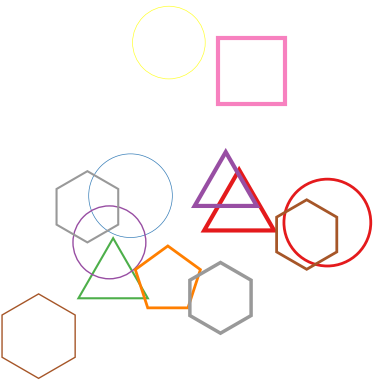[{"shape": "circle", "thickness": 2, "radius": 0.56, "center": [0.85, 0.422]}, {"shape": "triangle", "thickness": 3, "radius": 0.52, "center": [0.621, 0.454]}, {"shape": "circle", "thickness": 0.5, "radius": 0.54, "center": [0.339, 0.492]}, {"shape": "triangle", "thickness": 1.5, "radius": 0.52, "center": [0.294, 0.277]}, {"shape": "triangle", "thickness": 3, "radius": 0.47, "center": [0.586, 0.512]}, {"shape": "circle", "thickness": 1, "radius": 0.47, "center": [0.284, 0.371]}, {"shape": "pentagon", "thickness": 2, "radius": 0.44, "center": [0.436, 0.272]}, {"shape": "circle", "thickness": 0.5, "radius": 0.47, "center": [0.439, 0.889]}, {"shape": "hexagon", "thickness": 1, "radius": 0.55, "center": [0.1, 0.127]}, {"shape": "hexagon", "thickness": 2, "radius": 0.45, "center": [0.797, 0.391]}, {"shape": "square", "thickness": 3, "radius": 0.43, "center": [0.653, 0.816]}, {"shape": "hexagon", "thickness": 1.5, "radius": 0.46, "center": [0.227, 0.463]}, {"shape": "hexagon", "thickness": 2.5, "radius": 0.46, "center": [0.573, 0.226]}]